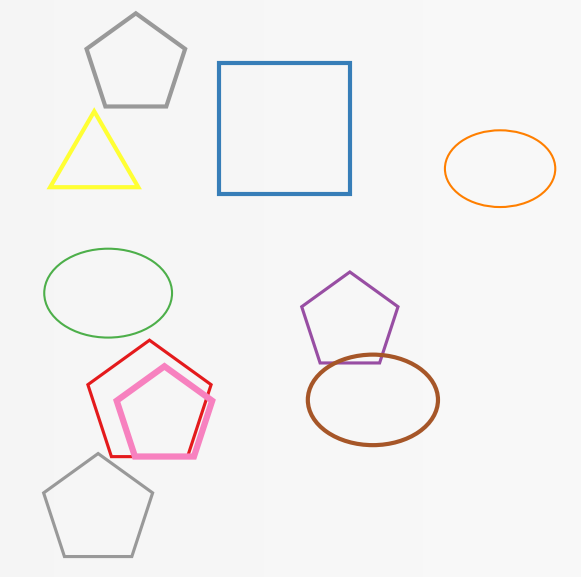[{"shape": "pentagon", "thickness": 1.5, "radius": 0.56, "center": [0.257, 0.299]}, {"shape": "square", "thickness": 2, "radius": 0.57, "center": [0.489, 0.776]}, {"shape": "oval", "thickness": 1, "radius": 0.55, "center": [0.186, 0.492]}, {"shape": "pentagon", "thickness": 1.5, "radius": 0.44, "center": [0.602, 0.441]}, {"shape": "oval", "thickness": 1, "radius": 0.47, "center": [0.86, 0.707]}, {"shape": "triangle", "thickness": 2, "radius": 0.44, "center": [0.162, 0.719]}, {"shape": "oval", "thickness": 2, "radius": 0.56, "center": [0.642, 0.307]}, {"shape": "pentagon", "thickness": 3, "radius": 0.43, "center": [0.283, 0.278]}, {"shape": "pentagon", "thickness": 2, "radius": 0.45, "center": [0.234, 0.887]}, {"shape": "pentagon", "thickness": 1.5, "radius": 0.49, "center": [0.169, 0.115]}]